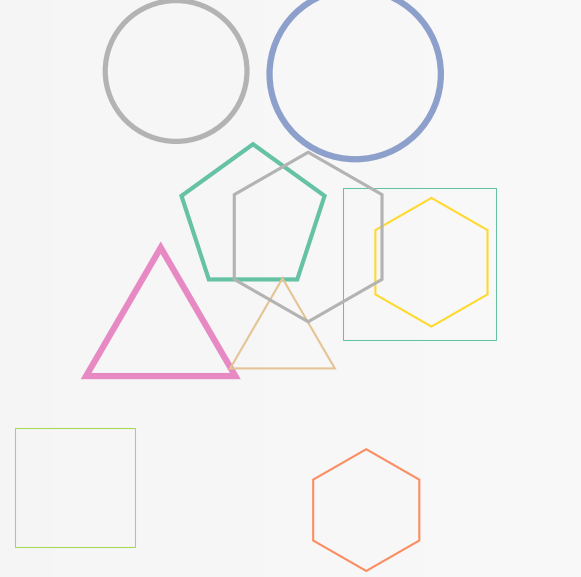[{"shape": "square", "thickness": 0.5, "radius": 0.66, "center": [0.722, 0.542]}, {"shape": "pentagon", "thickness": 2, "radius": 0.65, "center": [0.435, 0.62]}, {"shape": "hexagon", "thickness": 1, "radius": 0.53, "center": [0.63, 0.116]}, {"shape": "circle", "thickness": 3, "radius": 0.74, "center": [0.611, 0.871]}, {"shape": "triangle", "thickness": 3, "radius": 0.74, "center": [0.277, 0.422]}, {"shape": "square", "thickness": 0.5, "radius": 0.52, "center": [0.13, 0.156]}, {"shape": "hexagon", "thickness": 1, "radius": 0.56, "center": [0.742, 0.545]}, {"shape": "triangle", "thickness": 1, "radius": 0.52, "center": [0.486, 0.413]}, {"shape": "circle", "thickness": 2.5, "radius": 0.61, "center": [0.303, 0.876]}, {"shape": "hexagon", "thickness": 1.5, "radius": 0.73, "center": [0.53, 0.589]}]